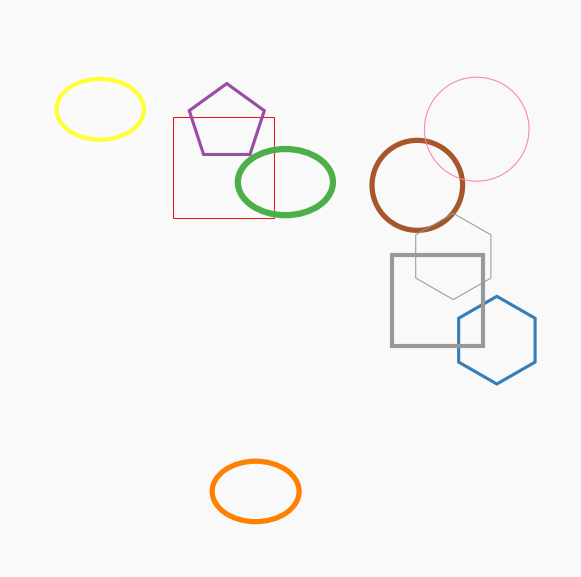[{"shape": "square", "thickness": 0.5, "radius": 0.44, "center": [0.384, 0.71]}, {"shape": "hexagon", "thickness": 1.5, "radius": 0.38, "center": [0.855, 0.41]}, {"shape": "oval", "thickness": 3, "radius": 0.41, "center": [0.491, 0.684]}, {"shape": "pentagon", "thickness": 1.5, "radius": 0.34, "center": [0.39, 0.787]}, {"shape": "oval", "thickness": 2.5, "radius": 0.37, "center": [0.44, 0.148]}, {"shape": "oval", "thickness": 2, "radius": 0.38, "center": [0.172, 0.81]}, {"shape": "circle", "thickness": 2.5, "radius": 0.39, "center": [0.718, 0.678]}, {"shape": "circle", "thickness": 0.5, "radius": 0.45, "center": [0.82, 0.775]}, {"shape": "hexagon", "thickness": 0.5, "radius": 0.37, "center": [0.78, 0.555]}, {"shape": "square", "thickness": 2, "radius": 0.39, "center": [0.753, 0.479]}]